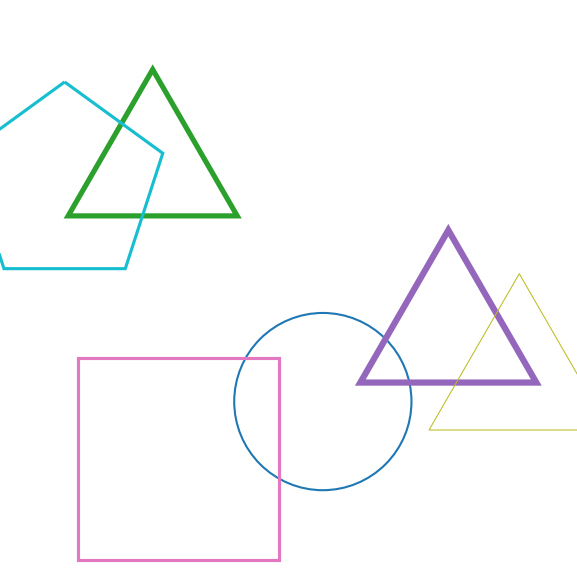[{"shape": "circle", "thickness": 1, "radius": 0.77, "center": [0.559, 0.304]}, {"shape": "triangle", "thickness": 2.5, "radius": 0.85, "center": [0.264, 0.71]}, {"shape": "triangle", "thickness": 3, "radius": 0.88, "center": [0.776, 0.425]}, {"shape": "square", "thickness": 1.5, "radius": 0.87, "center": [0.309, 0.204]}, {"shape": "triangle", "thickness": 0.5, "radius": 0.9, "center": [0.899, 0.345]}, {"shape": "pentagon", "thickness": 1.5, "radius": 0.89, "center": [0.112, 0.679]}]